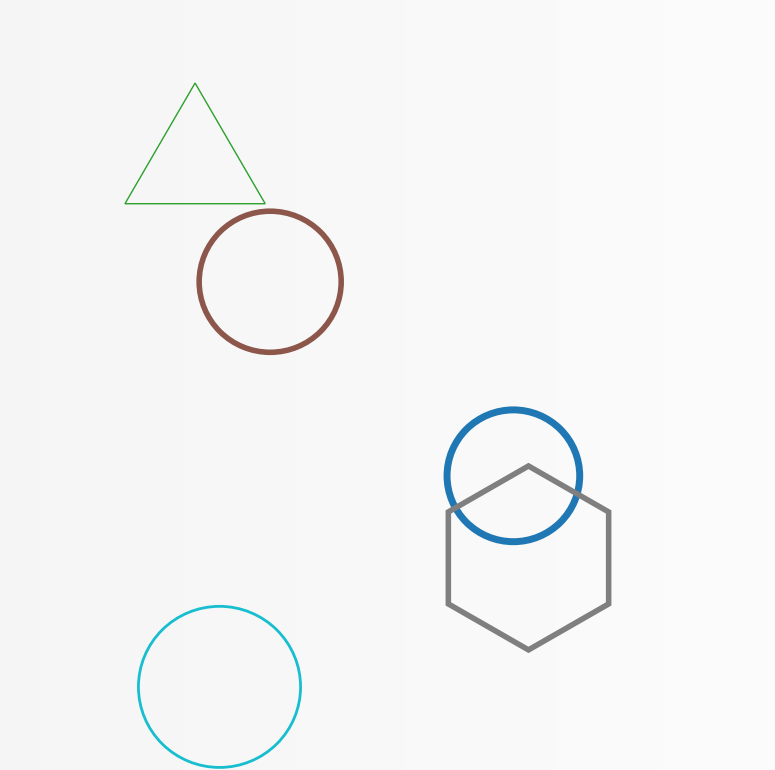[{"shape": "circle", "thickness": 2.5, "radius": 0.43, "center": [0.662, 0.382]}, {"shape": "triangle", "thickness": 0.5, "radius": 0.52, "center": [0.252, 0.788]}, {"shape": "circle", "thickness": 2, "radius": 0.46, "center": [0.349, 0.634]}, {"shape": "hexagon", "thickness": 2, "radius": 0.6, "center": [0.682, 0.275]}, {"shape": "circle", "thickness": 1, "radius": 0.52, "center": [0.283, 0.108]}]